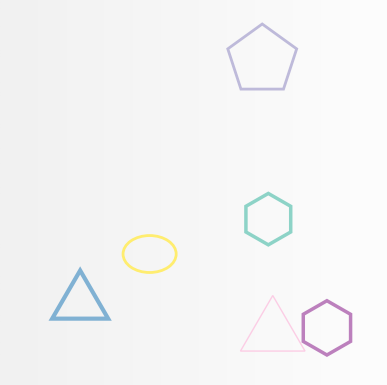[{"shape": "hexagon", "thickness": 2.5, "radius": 0.33, "center": [0.692, 0.431]}, {"shape": "pentagon", "thickness": 2, "radius": 0.47, "center": [0.677, 0.844]}, {"shape": "triangle", "thickness": 3, "radius": 0.42, "center": [0.207, 0.214]}, {"shape": "triangle", "thickness": 1, "radius": 0.48, "center": [0.704, 0.136]}, {"shape": "hexagon", "thickness": 2.5, "radius": 0.35, "center": [0.844, 0.148]}, {"shape": "oval", "thickness": 2, "radius": 0.34, "center": [0.386, 0.34]}]